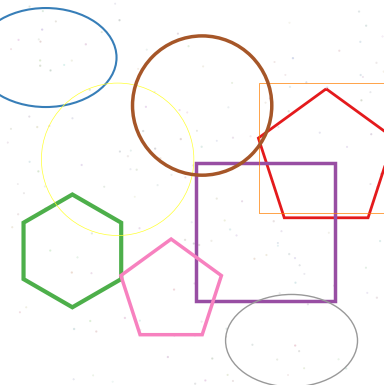[{"shape": "pentagon", "thickness": 2, "radius": 0.93, "center": [0.847, 0.584]}, {"shape": "oval", "thickness": 1.5, "radius": 0.92, "center": [0.119, 0.851]}, {"shape": "hexagon", "thickness": 3, "radius": 0.73, "center": [0.188, 0.348]}, {"shape": "square", "thickness": 2.5, "radius": 0.9, "center": [0.69, 0.397]}, {"shape": "square", "thickness": 0.5, "radius": 0.84, "center": [0.841, 0.617]}, {"shape": "circle", "thickness": 0.5, "radius": 0.99, "center": [0.306, 0.586]}, {"shape": "circle", "thickness": 2.5, "radius": 0.9, "center": [0.525, 0.726]}, {"shape": "pentagon", "thickness": 2.5, "radius": 0.69, "center": [0.444, 0.242]}, {"shape": "oval", "thickness": 1, "radius": 0.86, "center": [0.757, 0.115]}]